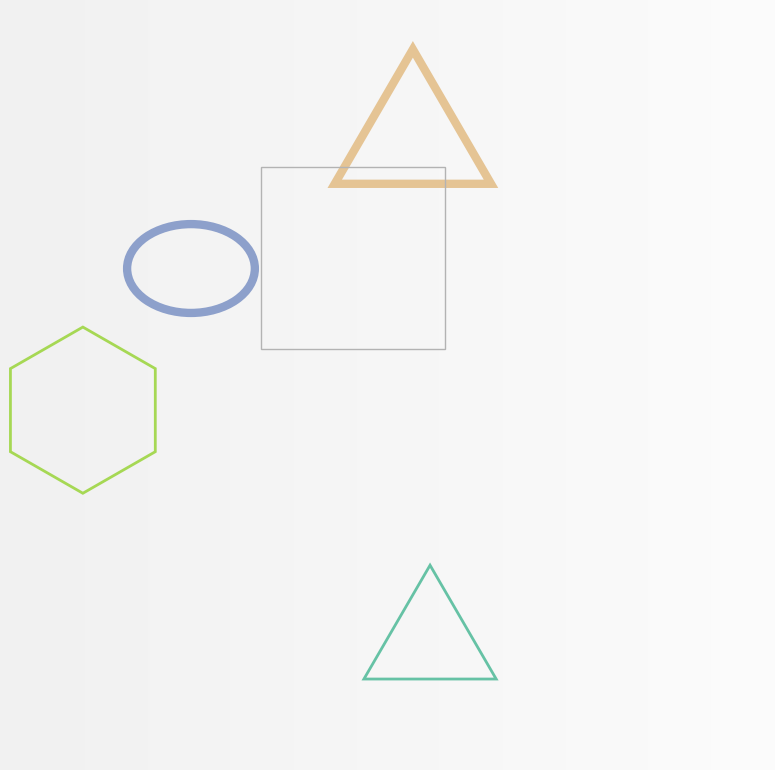[{"shape": "triangle", "thickness": 1, "radius": 0.49, "center": [0.555, 0.167]}, {"shape": "oval", "thickness": 3, "radius": 0.41, "center": [0.246, 0.651]}, {"shape": "hexagon", "thickness": 1, "radius": 0.54, "center": [0.107, 0.467]}, {"shape": "triangle", "thickness": 3, "radius": 0.58, "center": [0.533, 0.82]}, {"shape": "square", "thickness": 0.5, "radius": 0.59, "center": [0.456, 0.665]}]